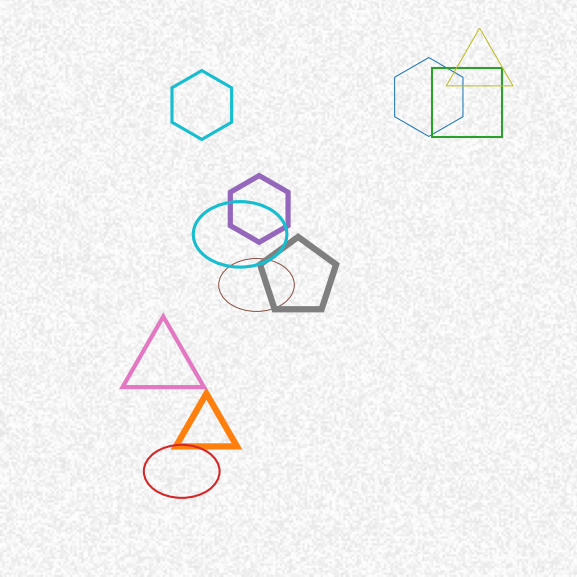[{"shape": "hexagon", "thickness": 0.5, "radius": 0.34, "center": [0.743, 0.831]}, {"shape": "triangle", "thickness": 3, "radius": 0.31, "center": [0.357, 0.257]}, {"shape": "square", "thickness": 1, "radius": 0.3, "center": [0.809, 0.821]}, {"shape": "oval", "thickness": 1, "radius": 0.33, "center": [0.315, 0.183]}, {"shape": "hexagon", "thickness": 2.5, "radius": 0.29, "center": [0.449, 0.637]}, {"shape": "oval", "thickness": 0.5, "radius": 0.33, "center": [0.444, 0.506]}, {"shape": "triangle", "thickness": 2, "radius": 0.41, "center": [0.283, 0.37]}, {"shape": "pentagon", "thickness": 3, "radius": 0.35, "center": [0.516, 0.52]}, {"shape": "triangle", "thickness": 0.5, "radius": 0.33, "center": [0.83, 0.884]}, {"shape": "oval", "thickness": 1.5, "radius": 0.41, "center": [0.416, 0.593]}, {"shape": "hexagon", "thickness": 1.5, "radius": 0.3, "center": [0.349, 0.817]}]